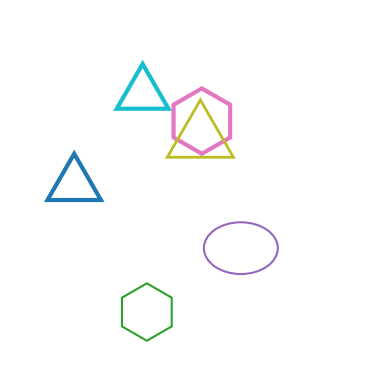[{"shape": "triangle", "thickness": 3, "radius": 0.4, "center": [0.193, 0.521]}, {"shape": "hexagon", "thickness": 1.5, "radius": 0.37, "center": [0.381, 0.19]}, {"shape": "oval", "thickness": 1.5, "radius": 0.48, "center": [0.626, 0.355]}, {"shape": "hexagon", "thickness": 3, "radius": 0.42, "center": [0.524, 0.685]}, {"shape": "triangle", "thickness": 2, "radius": 0.5, "center": [0.52, 0.641]}, {"shape": "triangle", "thickness": 3, "radius": 0.39, "center": [0.37, 0.756]}]